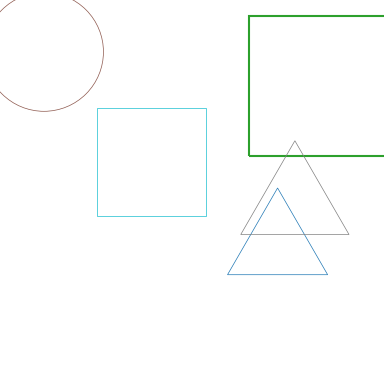[{"shape": "triangle", "thickness": 0.5, "radius": 0.75, "center": [0.721, 0.362]}, {"shape": "square", "thickness": 1.5, "radius": 0.91, "center": [0.829, 0.777]}, {"shape": "circle", "thickness": 0.5, "radius": 0.77, "center": [0.114, 0.865]}, {"shape": "triangle", "thickness": 0.5, "radius": 0.81, "center": [0.766, 0.472]}, {"shape": "square", "thickness": 0.5, "radius": 0.71, "center": [0.393, 0.58]}]